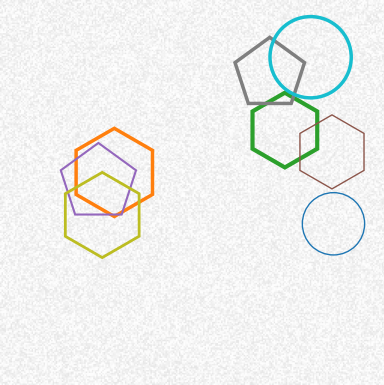[{"shape": "circle", "thickness": 1, "radius": 0.4, "center": [0.866, 0.419]}, {"shape": "hexagon", "thickness": 2.5, "radius": 0.57, "center": [0.297, 0.552]}, {"shape": "hexagon", "thickness": 3, "radius": 0.49, "center": [0.74, 0.662]}, {"shape": "pentagon", "thickness": 1.5, "radius": 0.51, "center": [0.256, 0.526]}, {"shape": "hexagon", "thickness": 1, "radius": 0.48, "center": [0.862, 0.605]}, {"shape": "pentagon", "thickness": 2.5, "radius": 0.47, "center": [0.701, 0.808]}, {"shape": "hexagon", "thickness": 2, "radius": 0.55, "center": [0.266, 0.442]}, {"shape": "circle", "thickness": 2.5, "radius": 0.53, "center": [0.807, 0.851]}]